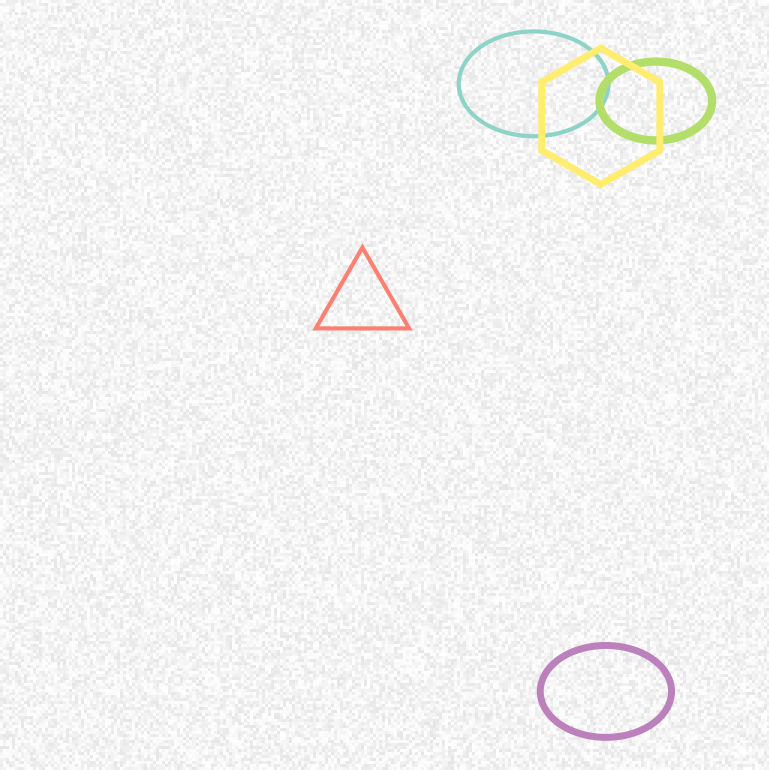[{"shape": "oval", "thickness": 1.5, "radius": 0.49, "center": [0.693, 0.891]}, {"shape": "triangle", "thickness": 1.5, "radius": 0.35, "center": [0.471, 0.609]}, {"shape": "oval", "thickness": 3, "radius": 0.37, "center": [0.852, 0.869]}, {"shape": "oval", "thickness": 2.5, "radius": 0.43, "center": [0.787, 0.102]}, {"shape": "hexagon", "thickness": 2.5, "radius": 0.44, "center": [0.78, 0.849]}]